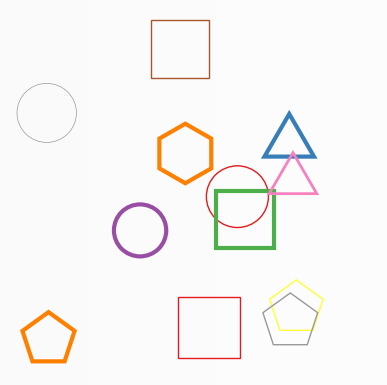[{"shape": "square", "thickness": 1, "radius": 0.4, "center": [0.539, 0.15]}, {"shape": "circle", "thickness": 1, "radius": 0.4, "center": [0.613, 0.489]}, {"shape": "triangle", "thickness": 3, "radius": 0.37, "center": [0.746, 0.63]}, {"shape": "square", "thickness": 3, "radius": 0.37, "center": [0.632, 0.43]}, {"shape": "circle", "thickness": 3, "radius": 0.34, "center": [0.362, 0.402]}, {"shape": "pentagon", "thickness": 3, "radius": 0.35, "center": [0.125, 0.119]}, {"shape": "hexagon", "thickness": 3, "radius": 0.39, "center": [0.478, 0.601]}, {"shape": "pentagon", "thickness": 1, "radius": 0.36, "center": [0.765, 0.201]}, {"shape": "square", "thickness": 1, "radius": 0.38, "center": [0.465, 0.873]}, {"shape": "triangle", "thickness": 2, "radius": 0.35, "center": [0.756, 0.532]}, {"shape": "pentagon", "thickness": 1, "radius": 0.37, "center": [0.749, 0.165]}, {"shape": "circle", "thickness": 0.5, "radius": 0.38, "center": [0.121, 0.707]}]